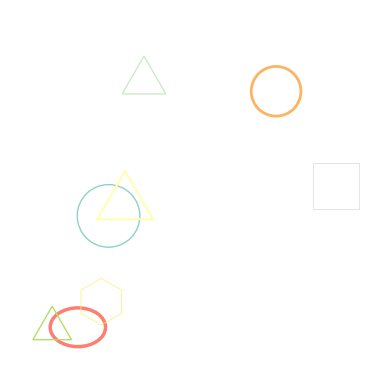[{"shape": "circle", "thickness": 1, "radius": 0.41, "center": [0.282, 0.439]}, {"shape": "triangle", "thickness": 1.5, "radius": 0.42, "center": [0.325, 0.472]}, {"shape": "oval", "thickness": 2.5, "radius": 0.36, "center": [0.202, 0.15]}, {"shape": "circle", "thickness": 2, "radius": 0.32, "center": [0.717, 0.763]}, {"shape": "triangle", "thickness": 1, "radius": 0.29, "center": [0.136, 0.147]}, {"shape": "square", "thickness": 0.5, "radius": 0.3, "center": [0.873, 0.517]}, {"shape": "triangle", "thickness": 1, "radius": 0.33, "center": [0.374, 0.789]}, {"shape": "hexagon", "thickness": 0.5, "radius": 0.3, "center": [0.263, 0.216]}]